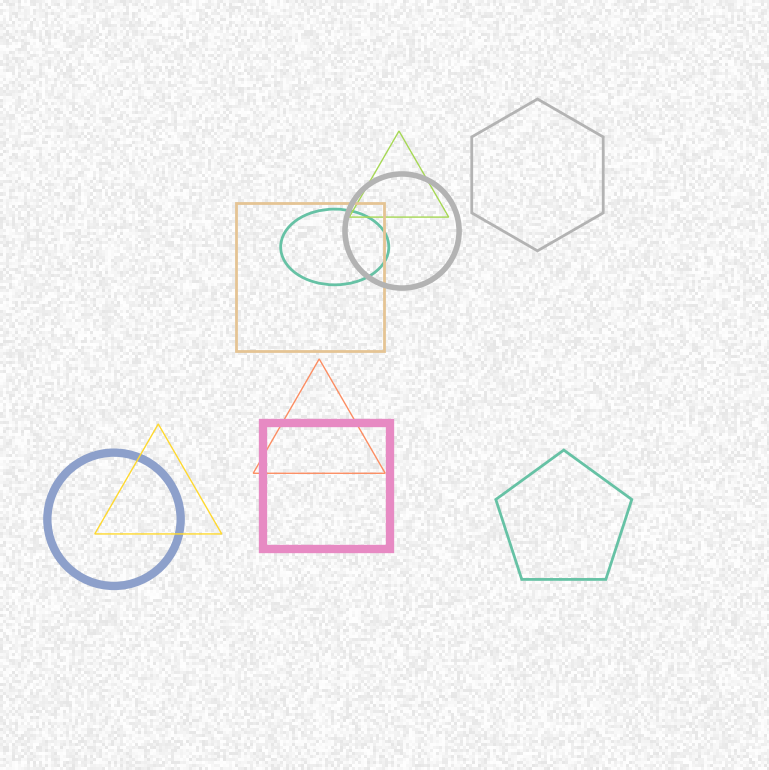[{"shape": "oval", "thickness": 1, "radius": 0.35, "center": [0.435, 0.679]}, {"shape": "pentagon", "thickness": 1, "radius": 0.46, "center": [0.732, 0.323]}, {"shape": "triangle", "thickness": 0.5, "radius": 0.49, "center": [0.415, 0.435]}, {"shape": "circle", "thickness": 3, "radius": 0.43, "center": [0.148, 0.326]}, {"shape": "square", "thickness": 3, "radius": 0.41, "center": [0.424, 0.369]}, {"shape": "triangle", "thickness": 0.5, "radius": 0.37, "center": [0.518, 0.755]}, {"shape": "triangle", "thickness": 0.5, "radius": 0.48, "center": [0.206, 0.354]}, {"shape": "square", "thickness": 1, "radius": 0.48, "center": [0.403, 0.64]}, {"shape": "hexagon", "thickness": 1, "radius": 0.49, "center": [0.698, 0.773]}, {"shape": "circle", "thickness": 2, "radius": 0.37, "center": [0.522, 0.7]}]